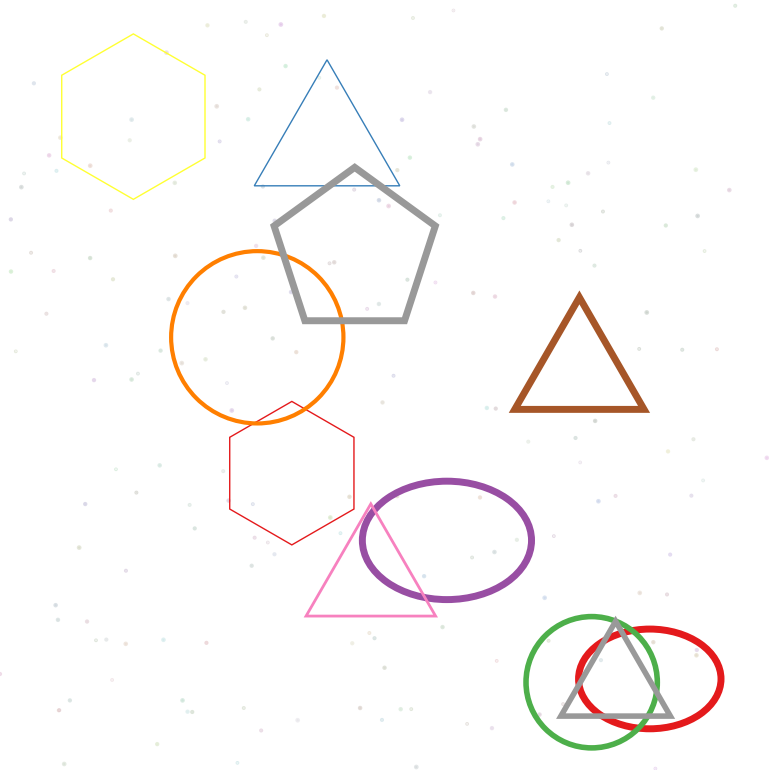[{"shape": "oval", "thickness": 2.5, "radius": 0.46, "center": [0.844, 0.118]}, {"shape": "hexagon", "thickness": 0.5, "radius": 0.47, "center": [0.379, 0.385]}, {"shape": "triangle", "thickness": 0.5, "radius": 0.55, "center": [0.425, 0.813]}, {"shape": "circle", "thickness": 2, "radius": 0.43, "center": [0.768, 0.114]}, {"shape": "oval", "thickness": 2.5, "radius": 0.55, "center": [0.58, 0.298]}, {"shape": "circle", "thickness": 1.5, "radius": 0.56, "center": [0.334, 0.562]}, {"shape": "hexagon", "thickness": 0.5, "radius": 0.54, "center": [0.173, 0.849]}, {"shape": "triangle", "thickness": 2.5, "radius": 0.48, "center": [0.752, 0.517]}, {"shape": "triangle", "thickness": 1, "radius": 0.49, "center": [0.482, 0.248]}, {"shape": "triangle", "thickness": 2, "radius": 0.41, "center": [0.8, 0.111]}, {"shape": "pentagon", "thickness": 2.5, "radius": 0.55, "center": [0.461, 0.673]}]